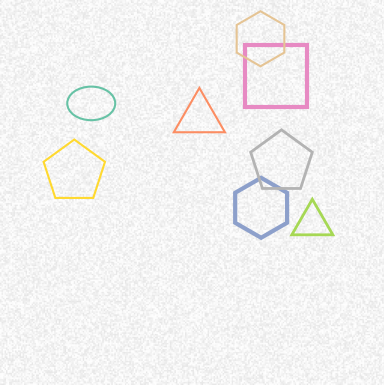[{"shape": "oval", "thickness": 1.5, "radius": 0.31, "center": [0.237, 0.731]}, {"shape": "triangle", "thickness": 1.5, "radius": 0.38, "center": [0.518, 0.695]}, {"shape": "hexagon", "thickness": 3, "radius": 0.39, "center": [0.678, 0.46]}, {"shape": "square", "thickness": 3, "radius": 0.4, "center": [0.717, 0.803]}, {"shape": "triangle", "thickness": 2, "radius": 0.31, "center": [0.811, 0.421]}, {"shape": "pentagon", "thickness": 1.5, "radius": 0.42, "center": [0.193, 0.554]}, {"shape": "hexagon", "thickness": 1.5, "radius": 0.36, "center": [0.677, 0.899]}, {"shape": "pentagon", "thickness": 2, "radius": 0.42, "center": [0.731, 0.579]}]